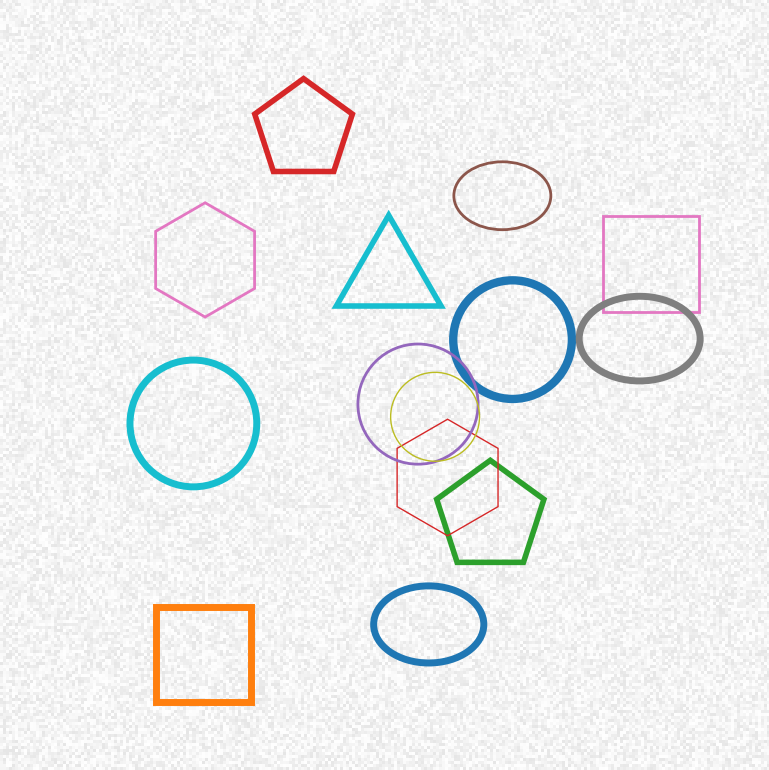[{"shape": "circle", "thickness": 3, "radius": 0.39, "center": [0.666, 0.559]}, {"shape": "oval", "thickness": 2.5, "radius": 0.36, "center": [0.557, 0.189]}, {"shape": "square", "thickness": 2.5, "radius": 0.31, "center": [0.264, 0.15]}, {"shape": "pentagon", "thickness": 2, "radius": 0.37, "center": [0.637, 0.329]}, {"shape": "pentagon", "thickness": 2, "radius": 0.33, "center": [0.394, 0.831]}, {"shape": "hexagon", "thickness": 0.5, "radius": 0.38, "center": [0.581, 0.38]}, {"shape": "circle", "thickness": 1, "radius": 0.39, "center": [0.543, 0.475]}, {"shape": "oval", "thickness": 1, "radius": 0.31, "center": [0.652, 0.746]}, {"shape": "hexagon", "thickness": 1, "radius": 0.37, "center": [0.266, 0.662]}, {"shape": "square", "thickness": 1, "radius": 0.31, "center": [0.846, 0.657]}, {"shape": "oval", "thickness": 2.5, "radius": 0.39, "center": [0.831, 0.56]}, {"shape": "circle", "thickness": 0.5, "radius": 0.29, "center": [0.565, 0.459]}, {"shape": "triangle", "thickness": 2, "radius": 0.39, "center": [0.505, 0.642]}, {"shape": "circle", "thickness": 2.5, "radius": 0.41, "center": [0.251, 0.45]}]